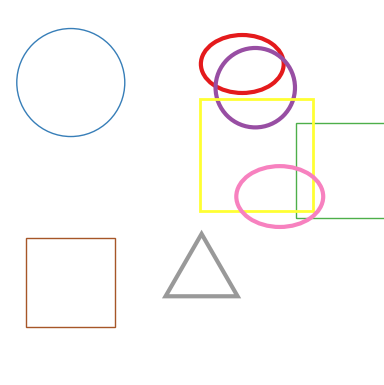[{"shape": "oval", "thickness": 3, "radius": 0.54, "center": [0.629, 0.834]}, {"shape": "circle", "thickness": 1, "radius": 0.7, "center": [0.184, 0.786]}, {"shape": "square", "thickness": 1, "radius": 0.62, "center": [0.892, 0.557]}, {"shape": "circle", "thickness": 3, "radius": 0.52, "center": [0.663, 0.772]}, {"shape": "square", "thickness": 2, "radius": 0.73, "center": [0.667, 0.597]}, {"shape": "square", "thickness": 1, "radius": 0.58, "center": [0.184, 0.265]}, {"shape": "oval", "thickness": 3, "radius": 0.56, "center": [0.727, 0.489]}, {"shape": "triangle", "thickness": 3, "radius": 0.54, "center": [0.524, 0.284]}]